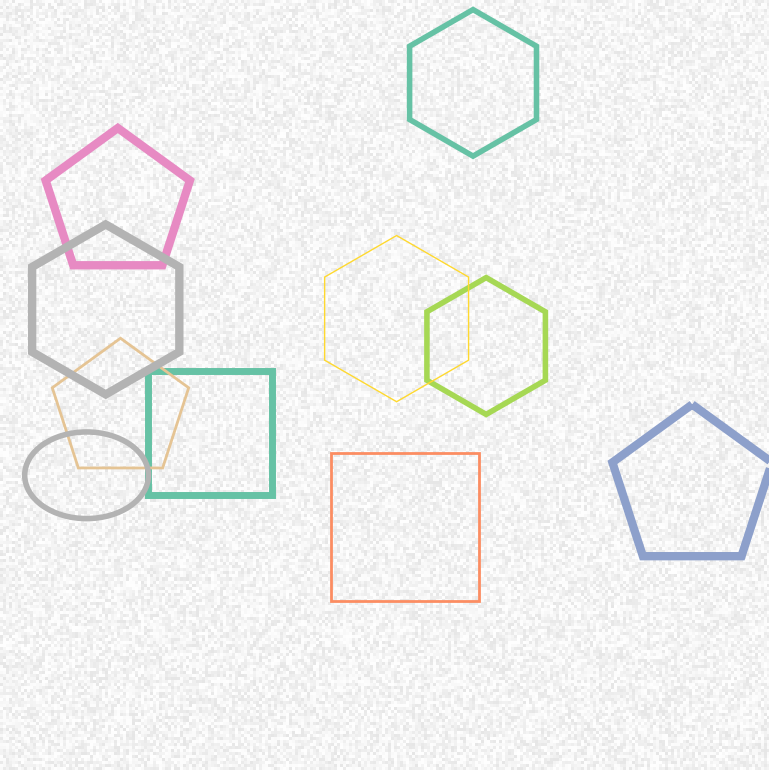[{"shape": "hexagon", "thickness": 2, "radius": 0.48, "center": [0.614, 0.892]}, {"shape": "square", "thickness": 2.5, "radius": 0.4, "center": [0.272, 0.437]}, {"shape": "square", "thickness": 1, "radius": 0.48, "center": [0.526, 0.316]}, {"shape": "pentagon", "thickness": 3, "radius": 0.54, "center": [0.899, 0.366]}, {"shape": "pentagon", "thickness": 3, "radius": 0.49, "center": [0.153, 0.735]}, {"shape": "hexagon", "thickness": 2, "radius": 0.44, "center": [0.631, 0.551]}, {"shape": "hexagon", "thickness": 0.5, "radius": 0.54, "center": [0.515, 0.586]}, {"shape": "pentagon", "thickness": 1, "radius": 0.47, "center": [0.156, 0.468]}, {"shape": "oval", "thickness": 2, "radius": 0.4, "center": [0.112, 0.383]}, {"shape": "hexagon", "thickness": 3, "radius": 0.55, "center": [0.137, 0.598]}]